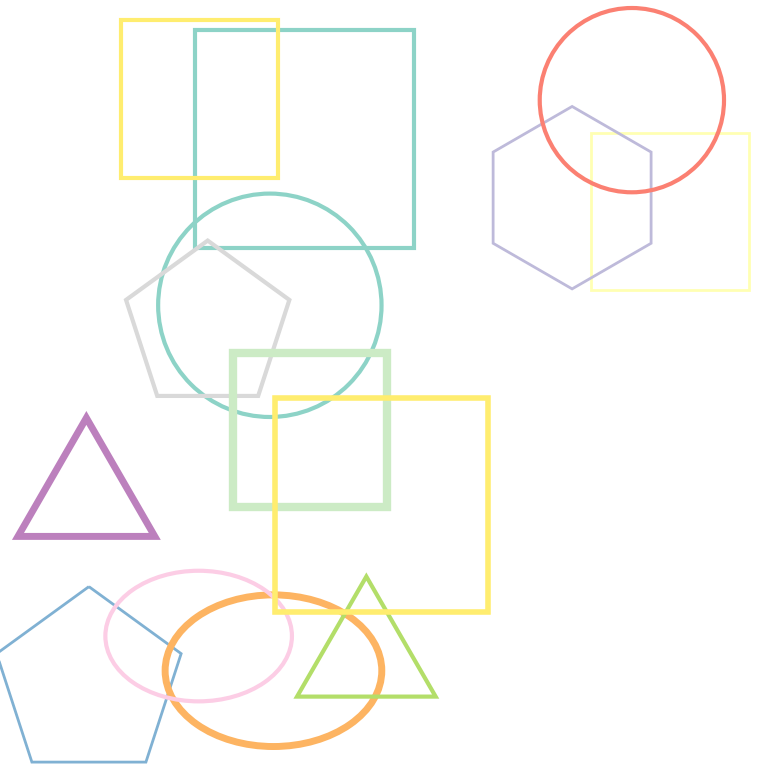[{"shape": "circle", "thickness": 1.5, "radius": 0.73, "center": [0.35, 0.604]}, {"shape": "square", "thickness": 1.5, "radius": 0.71, "center": [0.396, 0.819]}, {"shape": "square", "thickness": 1, "radius": 0.51, "center": [0.87, 0.725]}, {"shape": "hexagon", "thickness": 1, "radius": 0.59, "center": [0.743, 0.743]}, {"shape": "circle", "thickness": 1.5, "radius": 0.6, "center": [0.821, 0.87]}, {"shape": "pentagon", "thickness": 1, "radius": 0.63, "center": [0.115, 0.112]}, {"shape": "oval", "thickness": 2.5, "radius": 0.7, "center": [0.355, 0.129]}, {"shape": "triangle", "thickness": 1.5, "radius": 0.52, "center": [0.476, 0.147]}, {"shape": "oval", "thickness": 1.5, "radius": 0.61, "center": [0.258, 0.174]}, {"shape": "pentagon", "thickness": 1.5, "radius": 0.56, "center": [0.27, 0.576]}, {"shape": "triangle", "thickness": 2.5, "radius": 0.51, "center": [0.112, 0.355]}, {"shape": "square", "thickness": 3, "radius": 0.5, "center": [0.402, 0.442]}, {"shape": "square", "thickness": 2, "radius": 0.69, "center": [0.496, 0.344]}, {"shape": "square", "thickness": 1.5, "radius": 0.51, "center": [0.259, 0.871]}]